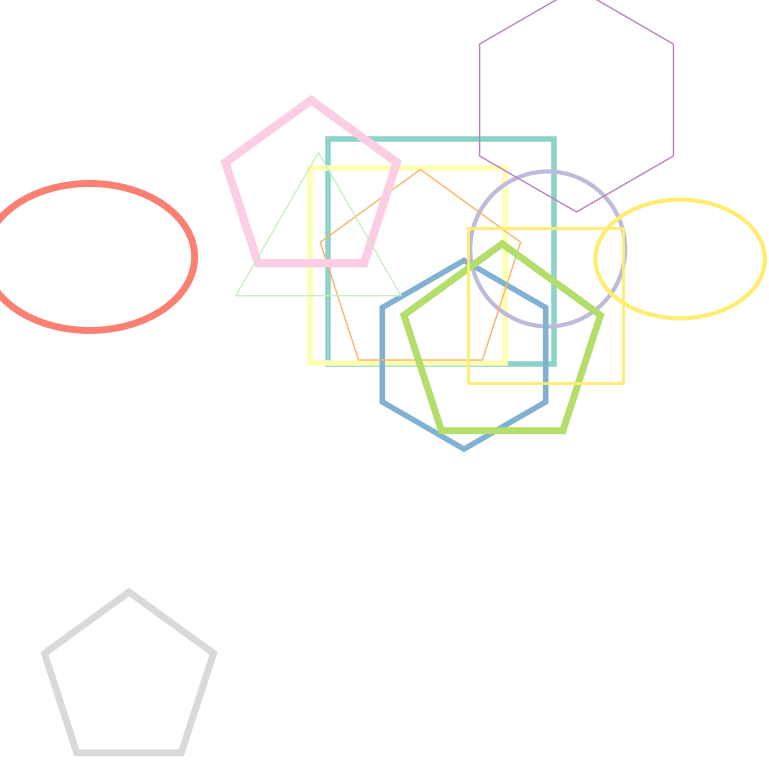[{"shape": "square", "thickness": 2, "radius": 0.73, "center": [0.573, 0.673]}, {"shape": "square", "thickness": 2, "radius": 0.63, "center": [0.529, 0.655]}, {"shape": "circle", "thickness": 1.5, "radius": 0.5, "center": [0.711, 0.677]}, {"shape": "oval", "thickness": 2.5, "radius": 0.68, "center": [0.116, 0.666]}, {"shape": "hexagon", "thickness": 2, "radius": 0.61, "center": [0.603, 0.539]}, {"shape": "pentagon", "thickness": 0.5, "radius": 0.68, "center": [0.546, 0.643]}, {"shape": "pentagon", "thickness": 2.5, "radius": 0.67, "center": [0.652, 0.549]}, {"shape": "pentagon", "thickness": 3, "radius": 0.59, "center": [0.404, 0.753]}, {"shape": "pentagon", "thickness": 2.5, "radius": 0.58, "center": [0.168, 0.116]}, {"shape": "hexagon", "thickness": 0.5, "radius": 0.73, "center": [0.749, 0.87]}, {"shape": "triangle", "thickness": 0.5, "radius": 0.62, "center": [0.414, 0.678]}, {"shape": "oval", "thickness": 1.5, "radius": 0.55, "center": [0.883, 0.664]}, {"shape": "square", "thickness": 1, "radius": 0.5, "center": [0.709, 0.603]}]